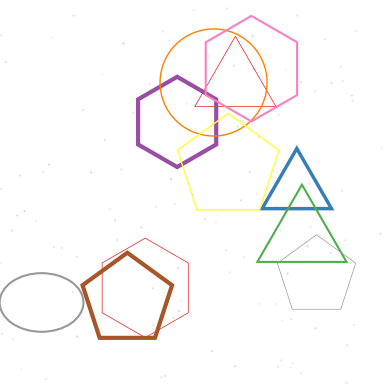[{"shape": "triangle", "thickness": 0.5, "radius": 0.61, "center": [0.611, 0.784]}, {"shape": "hexagon", "thickness": 0.5, "radius": 0.65, "center": [0.377, 0.252]}, {"shape": "triangle", "thickness": 2.5, "radius": 0.52, "center": [0.771, 0.51]}, {"shape": "triangle", "thickness": 1.5, "radius": 0.67, "center": [0.784, 0.387]}, {"shape": "hexagon", "thickness": 3, "radius": 0.59, "center": [0.46, 0.683]}, {"shape": "circle", "thickness": 1, "radius": 0.69, "center": [0.555, 0.786]}, {"shape": "pentagon", "thickness": 1, "radius": 0.69, "center": [0.593, 0.567]}, {"shape": "pentagon", "thickness": 3, "radius": 0.61, "center": [0.331, 0.221]}, {"shape": "hexagon", "thickness": 1.5, "radius": 0.69, "center": [0.653, 0.822]}, {"shape": "oval", "thickness": 1.5, "radius": 0.54, "center": [0.108, 0.214]}, {"shape": "pentagon", "thickness": 0.5, "radius": 0.53, "center": [0.822, 0.283]}]